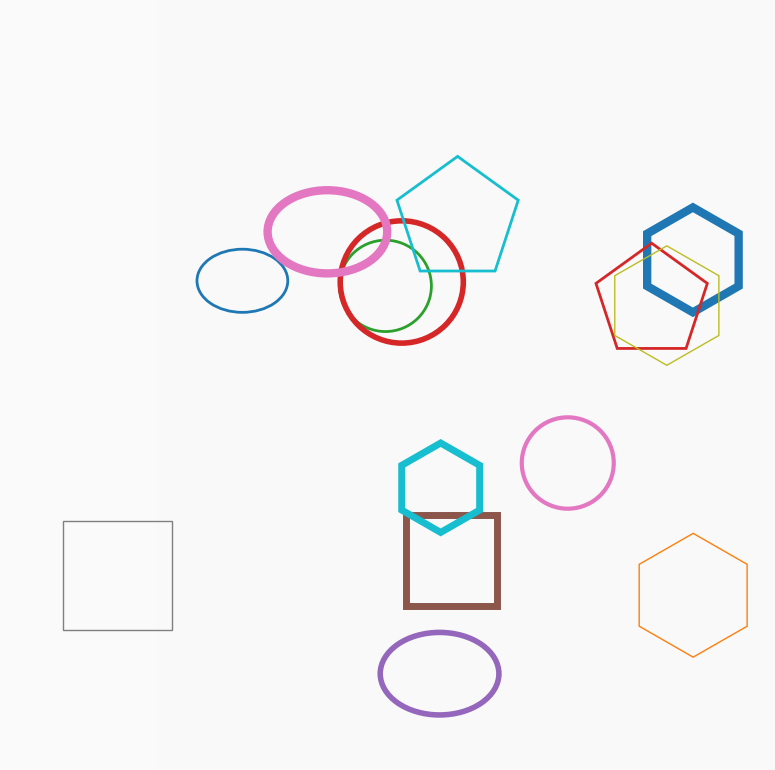[{"shape": "oval", "thickness": 1, "radius": 0.29, "center": [0.313, 0.635]}, {"shape": "hexagon", "thickness": 3, "radius": 0.34, "center": [0.894, 0.662]}, {"shape": "hexagon", "thickness": 0.5, "radius": 0.4, "center": [0.894, 0.227]}, {"shape": "circle", "thickness": 1, "radius": 0.3, "center": [0.497, 0.629]}, {"shape": "pentagon", "thickness": 1, "radius": 0.38, "center": [0.841, 0.609]}, {"shape": "circle", "thickness": 2, "radius": 0.4, "center": [0.518, 0.634]}, {"shape": "oval", "thickness": 2, "radius": 0.38, "center": [0.567, 0.125]}, {"shape": "square", "thickness": 2.5, "radius": 0.29, "center": [0.582, 0.272]}, {"shape": "oval", "thickness": 3, "radius": 0.39, "center": [0.422, 0.699]}, {"shape": "circle", "thickness": 1.5, "radius": 0.3, "center": [0.733, 0.399]}, {"shape": "square", "thickness": 0.5, "radius": 0.35, "center": [0.152, 0.253]}, {"shape": "hexagon", "thickness": 0.5, "radius": 0.39, "center": [0.86, 0.603]}, {"shape": "hexagon", "thickness": 2.5, "radius": 0.29, "center": [0.569, 0.367]}, {"shape": "pentagon", "thickness": 1, "radius": 0.41, "center": [0.59, 0.715]}]